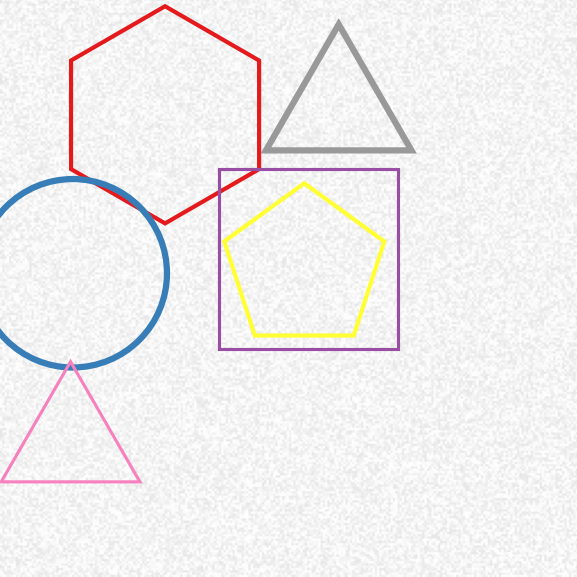[{"shape": "hexagon", "thickness": 2, "radius": 0.94, "center": [0.286, 0.8]}, {"shape": "circle", "thickness": 3, "radius": 0.82, "center": [0.126, 0.526]}, {"shape": "square", "thickness": 1.5, "radius": 0.78, "center": [0.534, 0.551]}, {"shape": "pentagon", "thickness": 2, "radius": 0.73, "center": [0.527, 0.536]}, {"shape": "triangle", "thickness": 1.5, "radius": 0.69, "center": [0.122, 0.234]}, {"shape": "triangle", "thickness": 3, "radius": 0.73, "center": [0.587, 0.811]}]